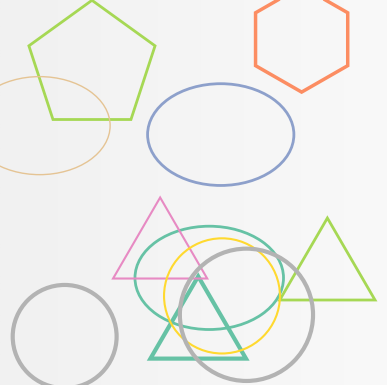[{"shape": "oval", "thickness": 2, "radius": 0.96, "center": [0.54, 0.278]}, {"shape": "triangle", "thickness": 3, "radius": 0.71, "center": [0.511, 0.14]}, {"shape": "hexagon", "thickness": 2.5, "radius": 0.69, "center": [0.778, 0.898]}, {"shape": "oval", "thickness": 2, "radius": 0.94, "center": [0.57, 0.65]}, {"shape": "triangle", "thickness": 1.5, "radius": 0.7, "center": [0.413, 0.347]}, {"shape": "triangle", "thickness": 2, "radius": 0.71, "center": [0.845, 0.292]}, {"shape": "pentagon", "thickness": 2, "radius": 0.86, "center": [0.237, 0.828]}, {"shape": "circle", "thickness": 1.5, "radius": 0.75, "center": [0.573, 0.231]}, {"shape": "oval", "thickness": 1, "radius": 0.91, "center": [0.102, 0.674]}, {"shape": "circle", "thickness": 3, "radius": 0.67, "center": [0.167, 0.126]}, {"shape": "circle", "thickness": 3, "radius": 0.86, "center": [0.636, 0.182]}]